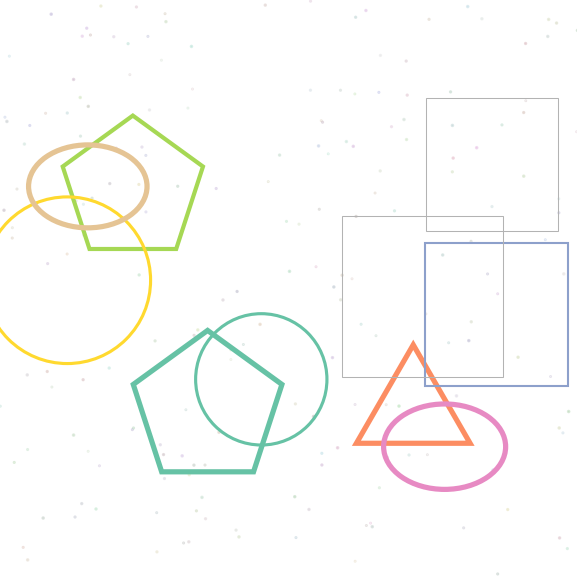[{"shape": "circle", "thickness": 1.5, "radius": 0.57, "center": [0.452, 0.342]}, {"shape": "pentagon", "thickness": 2.5, "radius": 0.68, "center": [0.359, 0.292]}, {"shape": "triangle", "thickness": 2.5, "radius": 0.57, "center": [0.716, 0.288]}, {"shape": "square", "thickness": 1, "radius": 0.62, "center": [0.86, 0.455]}, {"shape": "oval", "thickness": 2.5, "radius": 0.53, "center": [0.77, 0.226]}, {"shape": "pentagon", "thickness": 2, "radius": 0.64, "center": [0.23, 0.671]}, {"shape": "circle", "thickness": 1.5, "radius": 0.72, "center": [0.116, 0.514]}, {"shape": "oval", "thickness": 2.5, "radius": 0.51, "center": [0.152, 0.676]}, {"shape": "square", "thickness": 0.5, "radius": 0.57, "center": [0.852, 0.715]}, {"shape": "square", "thickness": 0.5, "radius": 0.7, "center": [0.731, 0.486]}]